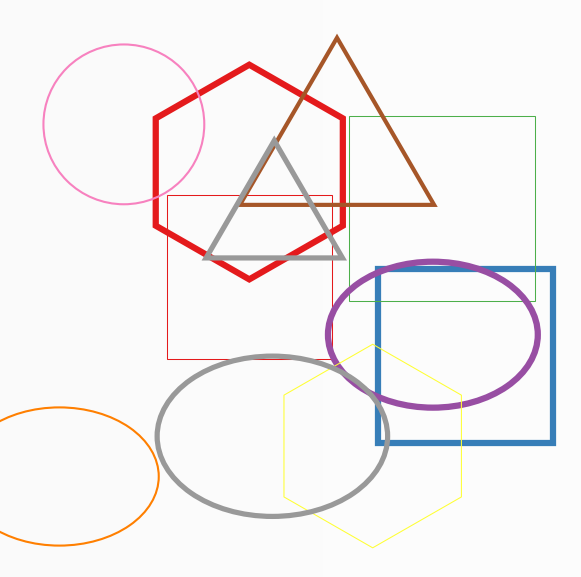[{"shape": "hexagon", "thickness": 3, "radius": 0.93, "center": [0.429, 0.701]}, {"shape": "square", "thickness": 0.5, "radius": 0.71, "center": [0.43, 0.519]}, {"shape": "square", "thickness": 3, "radius": 0.75, "center": [0.8, 0.382]}, {"shape": "square", "thickness": 0.5, "radius": 0.8, "center": [0.761, 0.637]}, {"shape": "oval", "thickness": 3, "radius": 0.9, "center": [0.745, 0.42]}, {"shape": "oval", "thickness": 1, "radius": 0.85, "center": [0.102, 0.174]}, {"shape": "hexagon", "thickness": 0.5, "radius": 0.88, "center": [0.641, 0.227]}, {"shape": "triangle", "thickness": 2, "radius": 0.96, "center": [0.58, 0.741]}, {"shape": "circle", "thickness": 1, "radius": 0.69, "center": [0.213, 0.784]}, {"shape": "oval", "thickness": 2.5, "radius": 0.99, "center": [0.469, 0.244]}, {"shape": "triangle", "thickness": 2.5, "radius": 0.68, "center": [0.472, 0.62]}]